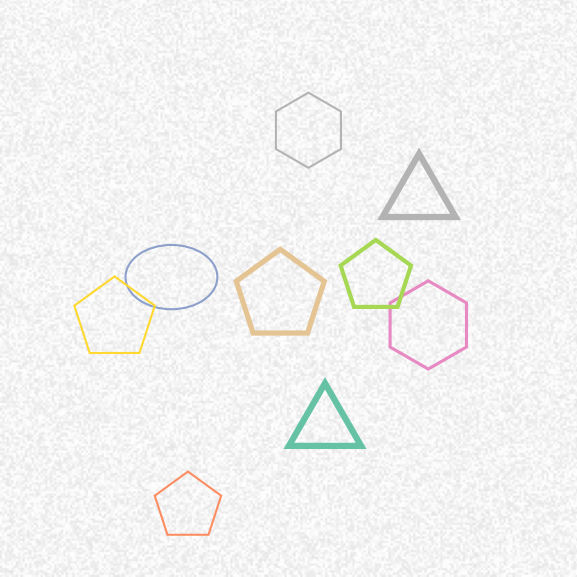[{"shape": "triangle", "thickness": 3, "radius": 0.36, "center": [0.563, 0.263]}, {"shape": "pentagon", "thickness": 1, "radius": 0.3, "center": [0.325, 0.122]}, {"shape": "oval", "thickness": 1, "radius": 0.4, "center": [0.297, 0.519]}, {"shape": "hexagon", "thickness": 1.5, "radius": 0.38, "center": [0.742, 0.436]}, {"shape": "pentagon", "thickness": 2, "radius": 0.32, "center": [0.651, 0.52]}, {"shape": "pentagon", "thickness": 1, "radius": 0.37, "center": [0.198, 0.447]}, {"shape": "pentagon", "thickness": 2.5, "radius": 0.4, "center": [0.485, 0.487]}, {"shape": "hexagon", "thickness": 1, "radius": 0.33, "center": [0.534, 0.774]}, {"shape": "triangle", "thickness": 3, "radius": 0.37, "center": [0.726, 0.66]}]